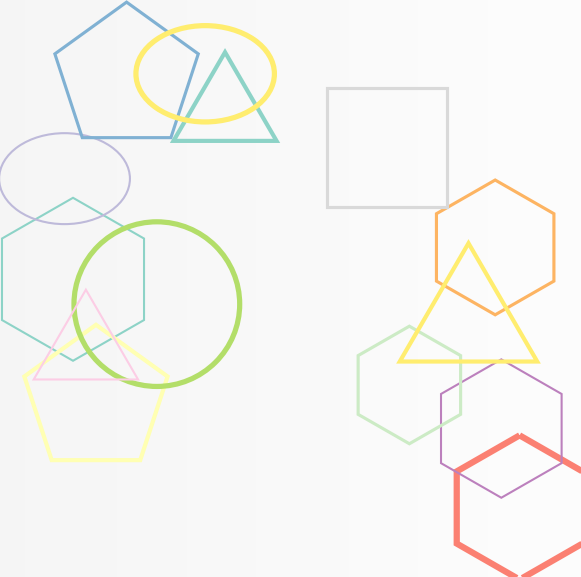[{"shape": "hexagon", "thickness": 1, "radius": 0.71, "center": [0.126, 0.516]}, {"shape": "triangle", "thickness": 2, "radius": 0.51, "center": [0.387, 0.806]}, {"shape": "pentagon", "thickness": 2, "radius": 0.65, "center": [0.165, 0.307]}, {"shape": "oval", "thickness": 1, "radius": 0.56, "center": [0.111, 0.69]}, {"shape": "hexagon", "thickness": 3, "radius": 0.62, "center": [0.894, 0.12]}, {"shape": "pentagon", "thickness": 1.5, "radius": 0.65, "center": [0.218, 0.866]}, {"shape": "hexagon", "thickness": 1.5, "radius": 0.58, "center": [0.852, 0.571]}, {"shape": "circle", "thickness": 2.5, "radius": 0.71, "center": [0.27, 0.473]}, {"shape": "triangle", "thickness": 1, "radius": 0.52, "center": [0.148, 0.394]}, {"shape": "square", "thickness": 1.5, "radius": 0.52, "center": [0.666, 0.743]}, {"shape": "hexagon", "thickness": 1, "radius": 0.6, "center": [0.862, 0.257]}, {"shape": "hexagon", "thickness": 1.5, "radius": 0.51, "center": [0.704, 0.333]}, {"shape": "triangle", "thickness": 2, "radius": 0.68, "center": [0.806, 0.441]}, {"shape": "oval", "thickness": 2.5, "radius": 0.6, "center": [0.353, 0.871]}]